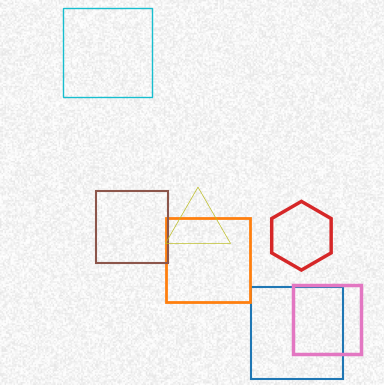[{"shape": "square", "thickness": 1.5, "radius": 0.6, "center": [0.77, 0.136]}, {"shape": "square", "thickness": 2, "radius": 0.55, "center": [0.541, 0.326]}, {"shape": "hexagon", "thickness": 2.5, "radius": 0.45, "center": [0.783, 0.388]}, {"shape": "square", "thickness": 1.5, "radius": 0.47, "center": [0.342, 0.41]}, {"shape": "square", "thickness": 2.5, "radius": 0.45, "center": [0.849, 0.17]}, {"shape": "triangle", "thickness": 0.5, "radius": 0.49, "center": [0.514, 0.416]}, {"shape": "square", "thickness": 1, "radius": 0.58, "center": [0.28, 0.863]}]